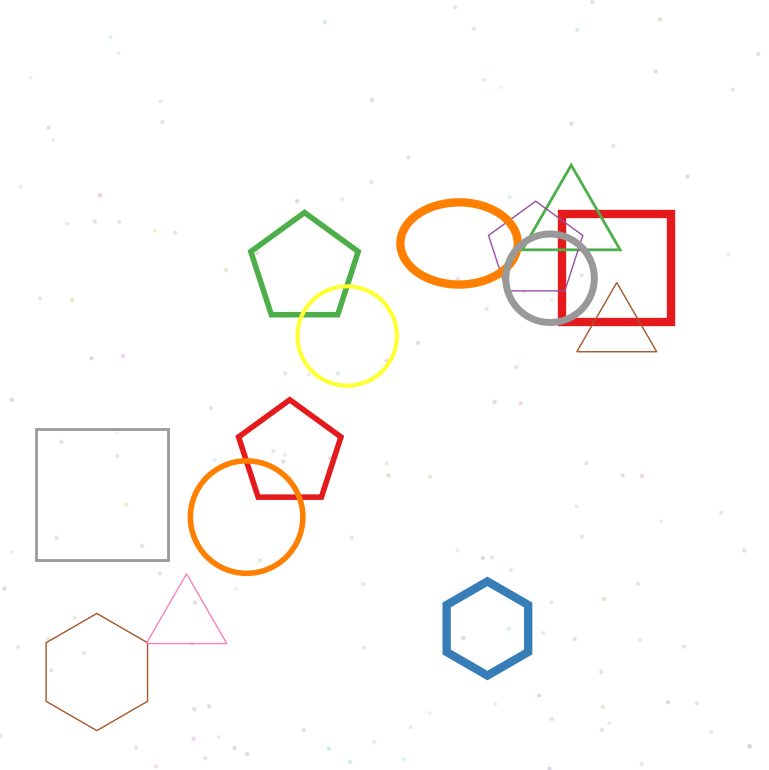[{"shape": "pentagon", "thickness": 2, "radius": 0.35, "center": [0.376, 0.411]}, {"shape": "square", "thickness": 3, "radius": 0.35, "center": [0.801, 0.652]}, {"shape": "hexagon", "thickness": 3, "radius": 0.31, "center": [0.633, 0.184]}, {"shape": "pentagon", "thickness": 2, "radius": 0.37, "center": [0.395, 0.651]}, {"shape": "triangle", "thickness": 1, "radius": 0.37, "center": [0.742, 0.712]}, {"shape": "pentagon", "thickness": 0.5, "radius": 0.32, "center": [0.696, 0.674]}, {"shape": "circle", "thickness": 2, "radius": 0.37, "center": [0.32, 0.328]}, {"shape": "oval", "thickness": 3, "radius": 0.38, "center": [0.596, 0.684]}, {"shape": "circle", "thickness": 1.5, "radius": 0.32, "center": [0.451, 0.564]}, {"shape": "triangle", "thickness": 0.5, "radius": 0.3, "center": [0.801, 0.573]}, {"shape": "hexagon", "thickness": 0.5, "radius": 0.38, "center": [0.126, 0.127]}, {"shape": "triangle", "thickness": 0.5, "radius": 0.3, "center": [0.242, 0.194]}, {"shape": "circle", "thickness": 2.5, "radius": 0.29, "center": [0.714, 0.639]}, {"shape": "square", "thickness": 1, "radius": 0.43, "center": [0.133, 0.357]}]